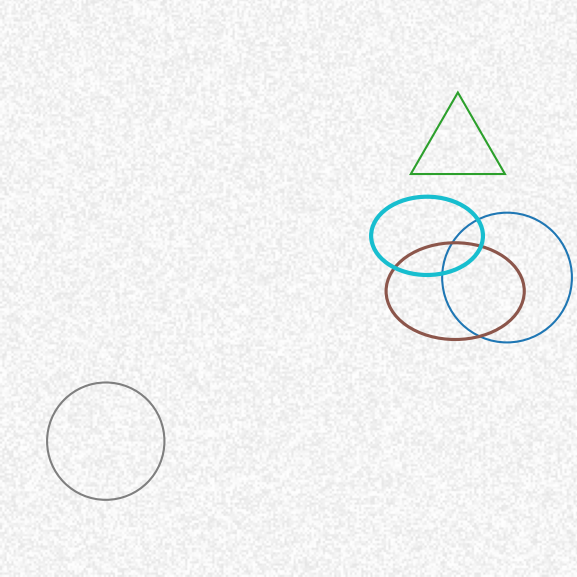[{"shape": "circle", "thickness": 1, "radius": 0.56, "center": [0.878, 0.519]}, {"shape": "triangle", "thickness": 1, "radius": 0.47, "center": [0.793, 0.745]}, {"shape": "oval", "thickness": 1.5, "radius": 0.6, "center": [0.788, 0.495]}, {"shape": "circle", "thickness": 1, "radius": 0.51, "center": [0.183, 0.235]}, {"shape": "oval", "thickness": 2, "radius": 0.48, "center": [0.739, 0.591]}]